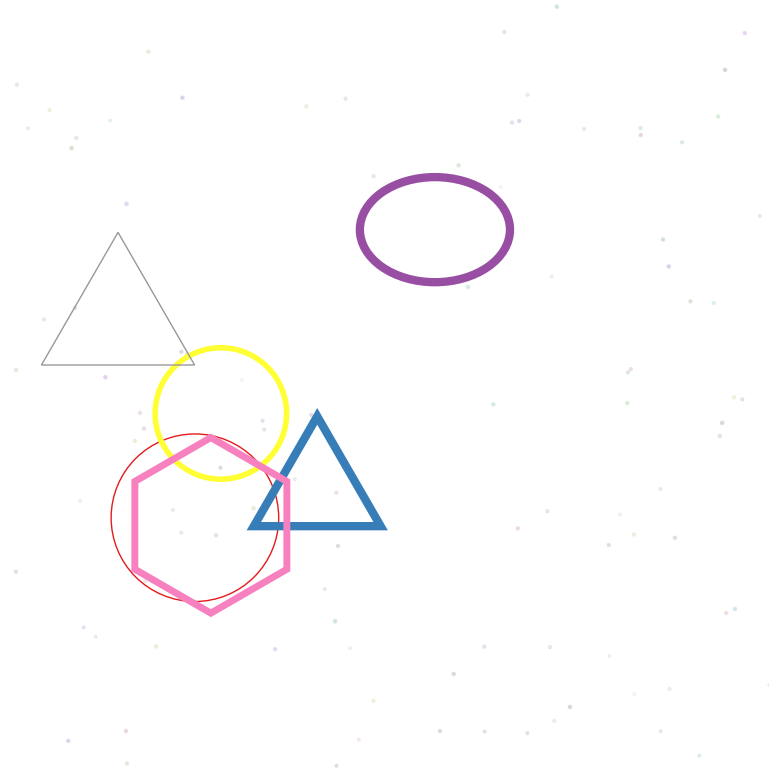[{"shape": "circle", "thickness": 0.5, "radius": 0.54, "center": [0.253, 0.328]}, {"shape": "triangle", "thickness": 3, "radius": 0.48, "center": [0.412, 0.364]}, {"shape": "oval", "thickness": 3, "radius": 0.49, "center": [0.565, 0.702]}, {"shape": "circle", "thickness": 2, "radius": 0.43, "center": [0.287, 0.463]}, {"shape": "hexagon", "thickness": 2.5, "radius": 0.57, "center": [0.274, 0.318]}, {"shape": "triangle", "thickness": 0.5, "radius": 0.57, "center": [0.153, 0.583]}]